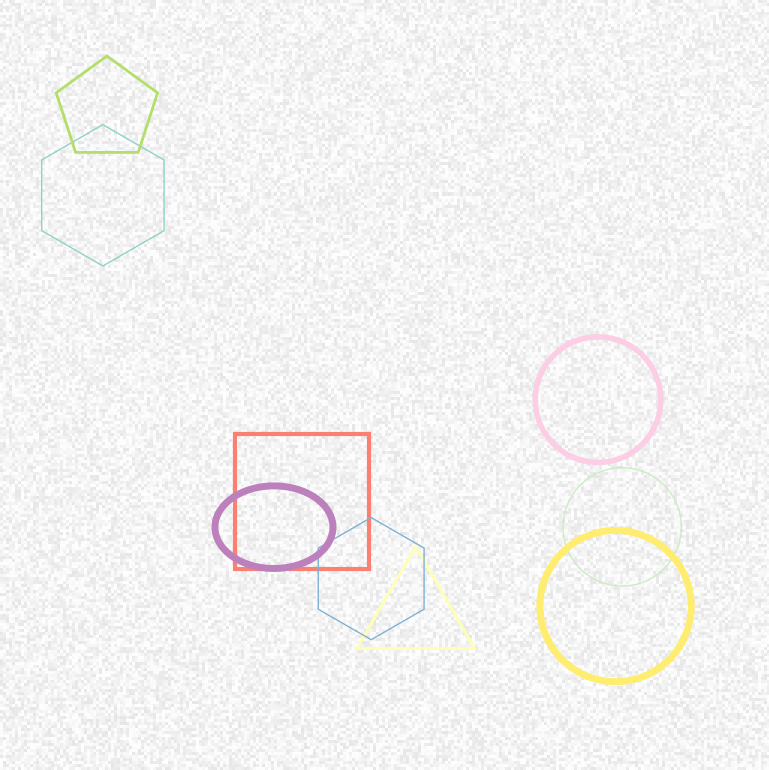[{"shape": "hexagon", "thickness": 0.5, "radius": 0.46, "center": [0.134, 0.746]}, {"shape": "triangle", "thickness": 1, "radius": 0.44, "center": [0.54, 0.202]}, {"shape": "square", "thickness": 1.5, "radius": 0.44, "center": [0.392, 0.349]}, {"shape": "hexagon", "thickness": 0.5, "radius": 0.4, "center": [0.482, 0.249]}, {"shape": "pentagon", "thickness": 1, "radius": 0.35, "center": [0.139, 0.858]}, {"shape": "circle", "thickness": 2, "radius": 0.41, "center": [0.777, 0.481]}, {"shape": "oval", "thickness": 2.5, "radius": 0.38, "center": [0.356, 0.315]}, {"shape": "circle", "thickness": 0.5, "radius": 0.38, "center": [0.808, 0.316]}, {"shape": "circle", "thickness": 2.5, "radius": 0.49, "center": [0.799, 0.213]}]